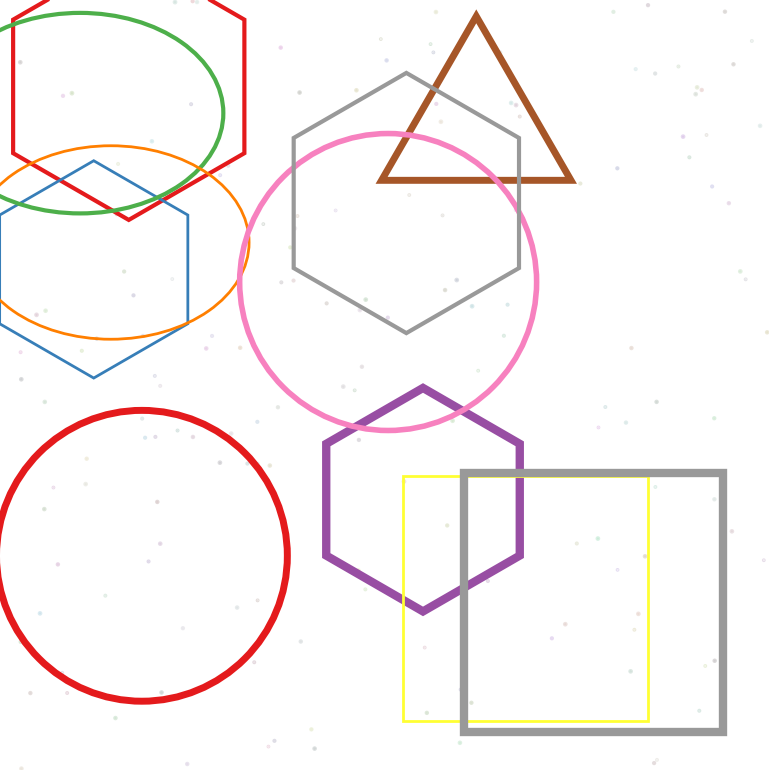[{"shape": "circle", "thickness": 2.5, "radius": 0.94, "center": [0.184, 0.278]}, {"shape": "hexagon", "thickness": 1.5, "radius": 0.87, "center": [0.167, 0.888]}, {"shape": "hexagon", "thickness": 1, "radius": 0.71, "center": [0.122, 0.65]}, {"shape": "oval", "thickness": 1.5, "radius": 0.93, "center": [0.104, 0.853]}, {"shape": "hexagon", "thickness": 3, "radius": 0.73, "center": [0.549, 0.351]}, {"shape": "oval", "thickness": 1, "radius": 0.9, "center": [0.144, 0.685]}, {"shape": "square", "thickness": 1, "radius": 0.79, "center": [0.683, 0.223]}, {"shape": "triangle", "thickness": 2.5, "radius": 0.71, "center": [0.619, 0.837]}, {"shape": "circle", "thickness": 2, "radius": 0.96, "center": [0.504, 0.634]}, {"shape": "square", "thickness": 3, "radius": 0.84, "center": [0.77, 0.217]}, {"shape": "hexagon", "thickness": 1.5, "radius": 0.84, "center": [0.528, 0.736]}]